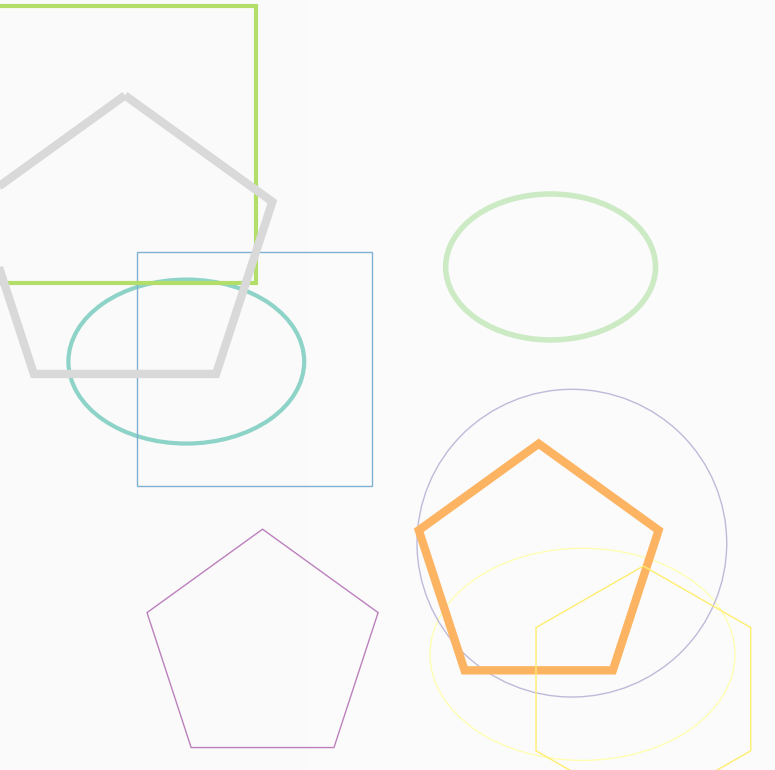[{"shape": "oval", "thickness": 1.5, "radius": 0.76, "center": [0.24, 0.53]}, {"shape": "oval", "thickness": 0.5, "radius": 0.98, "center": [0.752, 0.15]}, {"shape": "circle", "thickness": 0.5, "radius": 1.0, "center": [0.738, 0.295]}, {"shape": "square", "thickness": 0.5, "radius": 0.76, "center": [0.328, 0.521]}, {"shape": "pentagon", "thickness": 3, "radius": 0.81, "center": [0.695, 0.261]}, {"shape": "square", "thickness": 1.5, "radius": 0.9, "center": [0.151, 0.812]}, {"shape": "pentagon", "thickness": 3, "radius": 1.0, "center": [0.161, 0.676]}, {"shape": "pentagon", "thickness": 0.5, "radius": 0.78, "center": [0.339, 0.156]}, {"shape": "oval", "thickness": 2, "radius": 0.68, "center": [0.71, 0.653]}, {"shape": "hexagon", "thickness": 0.5, "radius": 0.8, "center": [0.83, 0.105]}]